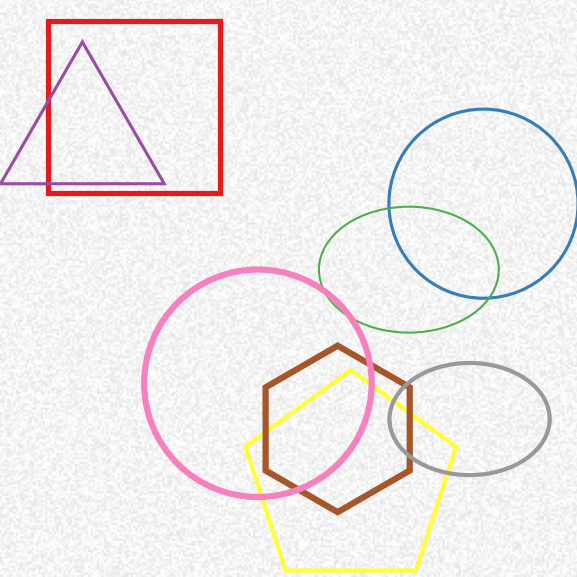[{"shape": "square", "thickness": 2.5, "radius": 0.74, "center": [0.232, 0.814]}, {"shape": "circle", "thickness": 1.5, "radius": 0.82, "center": [0.837, 0.646]}, {"shape": "oval", "thickness": 1, "radius": 0.78, "center": [0.708, 0.532]}, {"shape": "triangle", "thickness": 1.5, "radius": 0.82, "center": [0.143, 0.763]}, {"shape": "pentagon", "thickness": 2, "radius": 0.96, "center": [0.607, 0.166]}, {"shape": "hexagon", "thickness": 3, "radius": 0.72, "center": [0.585, 0.256]}, {"shape": "circle", "thickness": 3, "radius": 0.98, "center": [0.447, 0.335]}, {"shape": "oval", "thickness": 2, "radius": 0.69, "center": [0.813, 0.274]}]